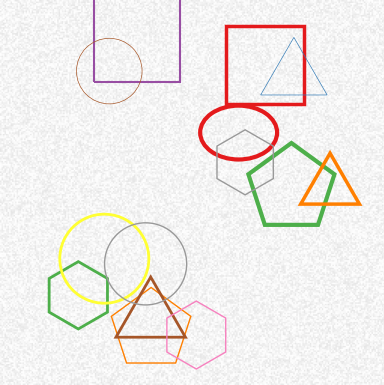[{"shape": "oval", "thickness": 3, "radius": 0.5, "center": [0.62, 0.656]}, {"shape": "square", "thickness": 2.5, "radius": 0.51, "center": [0.689, 0.832]}, {"shape": "triangle", "thickness": 0.5, "radius": 0.5, "center": [0.763, 0.803]}, {"shape": "hexagon", "thickness": 2, "radius": 0.44, "center": [0.203, 0.233]}, {"shape": "pentagon", "thickness": 3, "radius": 0.59, "center": [0.757, 0.511]}, {"shape": "square", "thickness": 1.5, "radius": 0.56, "center": [0.356, 0.9]}, {"shape": "triangle", "thickness": 2.5, "radius": 0.44, "center": [0.857, 0.514]}, {"shape": "pentagon", "thickness": 1, "radius": 0.54, "center": [0.392, 0.145]}, {"shape": "circle", "thickness": 2, "radius": 0.58, "center": [0.271, 0.328]}, {"shape": "circle", "thickness": 0.5, "radius": 0.43, "center": [0.284, 0.815]}, {"shape": "triangle", "thickness": 2, "radius": 0.52, "center": [0.391, 0.176]}, {"shape": "hexagon", "thickness": 1, "radius": 0.44, "center": [0.51, 0.13]}, {"shape": "hexagon", "thickness": 1, "radius": 0.42, "center": [0.637, 0.578]}, {"shape": "circle", "thickness": 1, "radius": 0.53, "center": [0.378, 0.315]}]